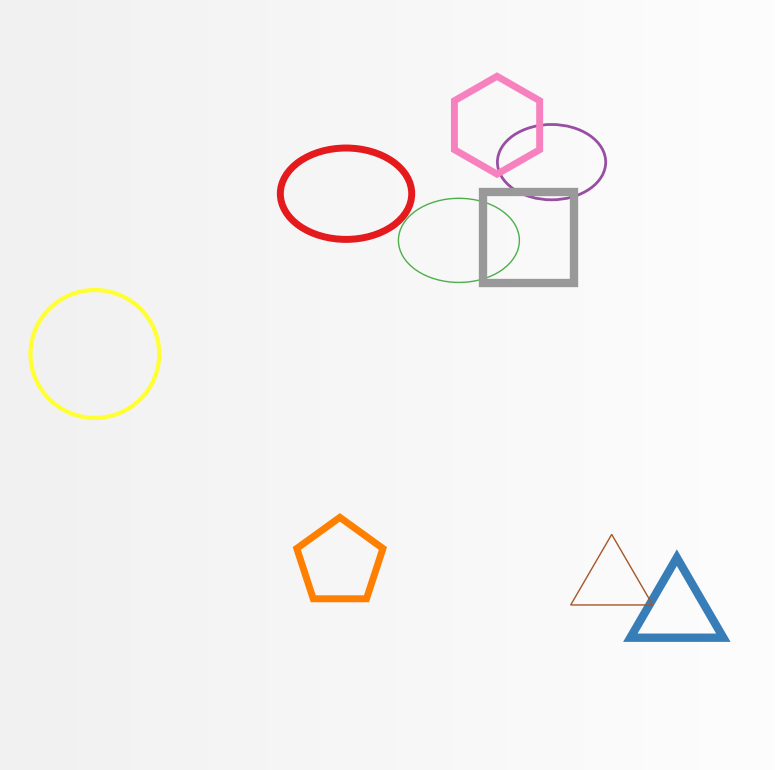[{"shape": "oval", "thickness": 2.5, "radius": 0.42, "center": [0.446, 0.748]}, {"shape": "triangle", "thickness": 3, "radius": 0.35, "center": [0.873, 0.206]}, {"shape": "oval", "thickness": 0.5, "radius": 0.39, "center": [0.592, 0.688]}, {"shape": "oval", "thickness": 1, "radius": 0.35, "center": [0.712, 0.789]}, {"shape": "pentagon", "thickness": 2.5, "radius": 0.29, "center": [0.439, 0.27]}, {"shape": "circle", "thickness": 1.5, "radius": 0.42, "center": [0.122, 0.54]}, {"shape": "triangle", "thickness": 0.5, "radius": 0.31, "center": [0.789, 0.245]}, {"shape": "hexagon", "thickness": 2.5, "radius": 0.32, "center": [0.641, 0.837]}, {"shape": "square", "thickness": 3, "radius": 0.29, "center": [0.683, 0.692]}]